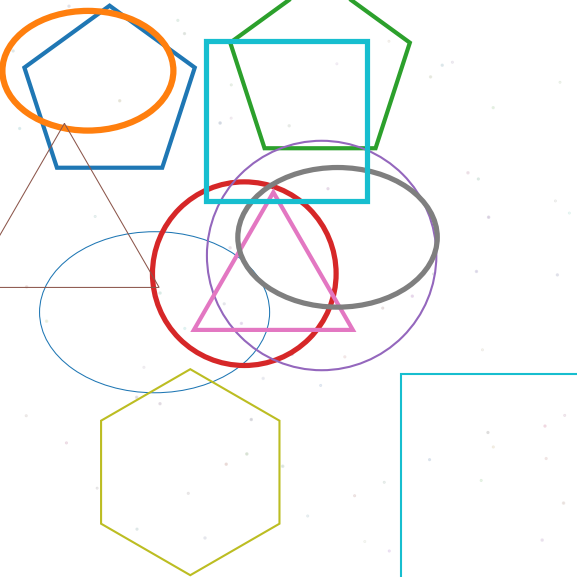[{"shape": "oval", "thickness": 0.5, "radius": 1.0, "center": [0.268, 0.458]}, {"shape": "pentagon", "thickness": 2, "radius": 0.78, "center": [0.19, 0.834]}, {"shape": "oval", "thickness": 3, "radius": 0.74, "center": [0.152, 0.877]}, {"shape": "pentagon", "thickness": 2, "radius": 0.82, "center": [0.554, 0.875]}, {"shape": "circle", "thickness": 2.5, "radius": 0.79, "center": [0.423, 0.525]}, {"shape": "circle", "thickness": 1, "radius": 0.99, "center": [0.557, 0.557]}, {"shape": "triangle", "thickness": 0.5, "radius": 0.95, "center": [0.112, 0.596]}, {"shape": "triangle", "thickness": 2, "radius": 0.79, "center": [0.473, 0.507]}, {"shape": "oval", "thickness": 2.5, "radius": 0.86, "center": [0.585, 0.588]}, {"shape": "hexagon", "thickness": 1, "radius": 0.89, "center": [0.329, 0.181]}, {"shape": "square", "thickness": 1, "radius": 0.97, "center": [0.888, 0.157]}, {"shape": "square", "thickness": 2.5, "radius": 0.69, "center": [0.496, 0.79]}]